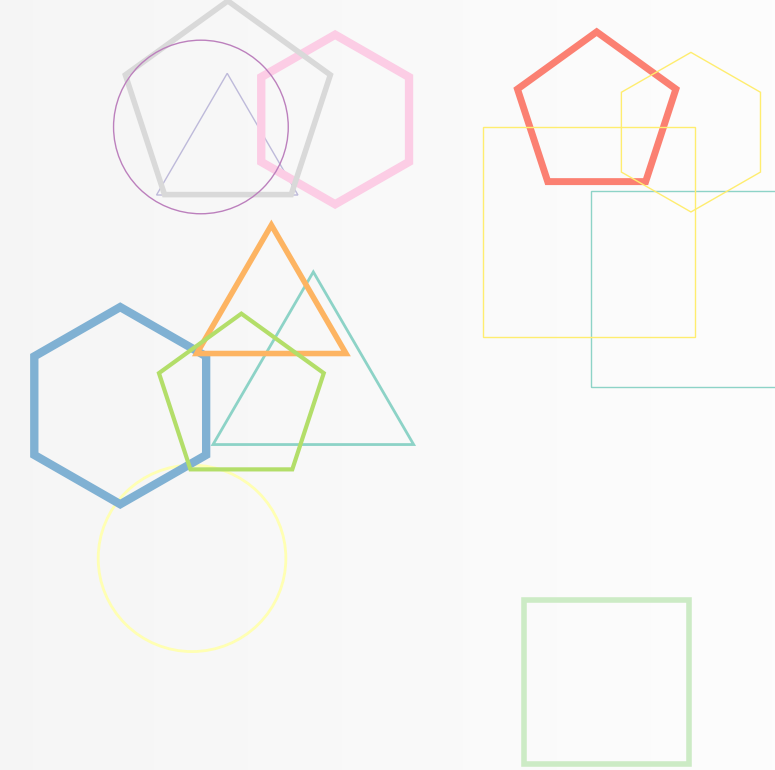[{"shape": "triangle", "thickness": 1, "radius": 0.75, "center": [0.404, 0.497]}, {"shape": "square", "thickness": 0.5, "radius": 0.64, "center": [0.89, 0.625]}, {"shape": "circle", "thickness": 1, "radius": 0.61, "center": [0.248, 0.275]}, {"shape": "triangle", "thickness": 0.5, "radius": 0.53, "center": [0.293, 0.799]}, {"shape": "pentagon", "thickness": 2.5, "radius": 0.54, "center": [0.77, 0.851]}, {"shape": "hexagon", "thickness": 3, "radius": 0.64, "center": [0.155, 0.473]}, {"shape": "triangle", "thickness": 2, "radius": 0.56, "center": [0.35, 0.596]}, {"shape": "pentagon", "thickness": 1.5, "radius": 0.56, "center": [0.311, 0.481]}, {"shape": "hexagon", "thickness": 3, "radius": 0.55, "center": [0.432, 0.845]}, {"shape": "pentagon", "thickness": 2, "radius": 0.7, "center": [0.294, 0.86]}, {"shape": "circle", "thickness": 0.5, "radius": 0.56, "center": [0.259, 0.835]}, {"shape": "square", "thickness": 2, "radius": 0.53, "center": [0.783, 0.115]}, {"shape": "hexagon", "thickness": 0.5, "radius": 0.52, "center": [0.892, 0.828]}, {"shape": "square", "thickness": 0.5, "radius": 0.68, "center": [0.76, 0.699]}]